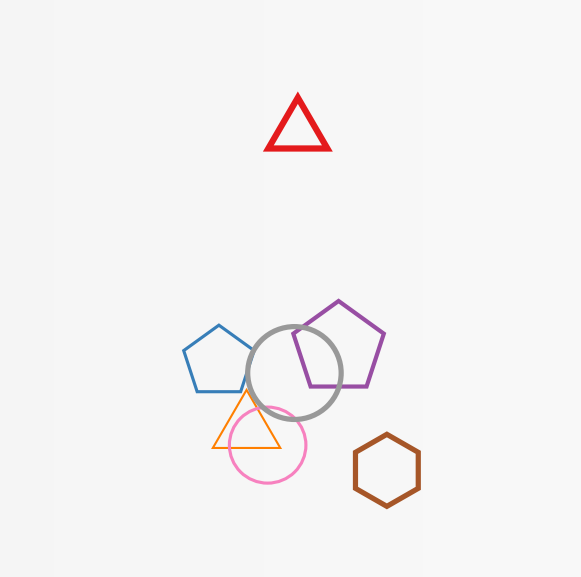[{"shape": "triangle", "thickness": 3, "radius": 0.29, "center": [0.512, 0.771]}, {"shape": "pentagon", "thickness": 1.5, "radius": 0.32, "center": [0.377, 0.372]}, {"shape": "pentagon", "thickness": 2, "radius": 0.41, "center": [0.582, 0.396]}, {"shape": "triangle", "thickness": 1, "radius": 0.33, "center": [0.424, 0.257]}, {"shape": "hexagon", "thickness": 2.5, "radius": 0.31, "center": [0.666, 0.185]}, {"shape": "circle", "thickness": 1.5, "radius": 0.33, "center": [0.46, 0.228]}, {"shape": "circle", "thickness": 2.5, "radius": 0.4, "center": [0.507, 0.353]}]